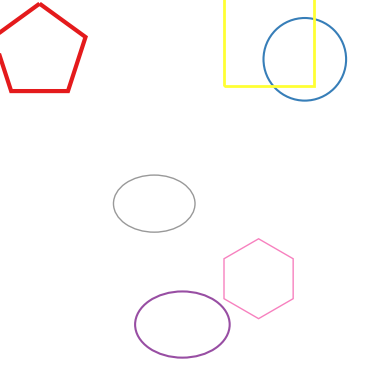[{"shape": "pentagon", "thickness": 3, "radius": 0.63, "center": [0.103, 0.865]}, {"shape": "circle", "thickness": 1.5, "radius": 0.54, "center": [0.792, 0.846]}, {"shape": "oval", "thickness": 1.5, "radius": 0.61, "center": [0.474, 0.157]}, {"shape": "square", "thickness": 2, "radius": 0.59, "center": [0.699, 0.894]}, {"shape": "hexagon", "thickness": 1, "radius": 0.52, "center": [0.672, 0.276]}, {"shape": "oval", "thickness": 1, "radius": 0.53, "center": [0.401, 0.471]}]